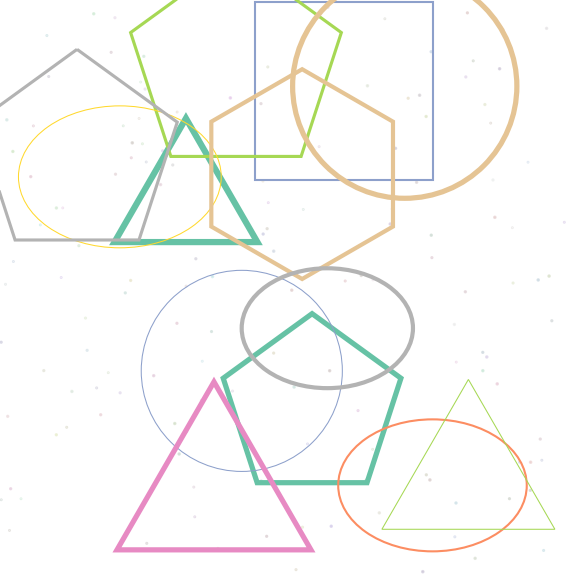[{"shape": "triangle", "thickness": 3, "radius": 0.71, "center": [0.322, 0.651]}, {"shape": "pentagon", "thickness": 2.5, "radius": 0.81, "center": [0.54, 0.294]}, {"shape": "oval", "thickness": 1, "radius": 0.82, "center": [0.749, 0.159]}, {"shape": "square", "thickness": 1, "radius": 0.77, "center": [0.596, 0.842]}, {"shape": "circle", "thickness": 0.5, "radius": 0.87, "center": [0.419, 0.357]}, {"shape": "triangle", "thickness": 2.5, "radius": 0.97, "center": [0.371, 0.144]}, {"shape": "pentagon", "thickness": 1.5, "radius": 0.96, "center": [0.409, 0.883]}, {"shape": "triangle", "thickness": 0.5, "radius": 0.86, "center": [0.811, 0.169]}, {"shape": "oval", "thickness": 0.5, "radius": 0.88, "center": [0.208, 0.693]}, {"shape": "circle", "thickness": 2.5, "radius": 0.97, "center": [0.701, 0.85]}, {"shape": "hexagon", "thickness": 2, "radius": 0.91, "center": [0.523, 0.698]}, {"shape": "oval", "thickness": 2, "radius": 0.74, "center": [0.567, 0.431]}, {"shape": "pentagon", "thickness": 1.5, "radius": 0.91, "center": [0.133, 0.731]}]